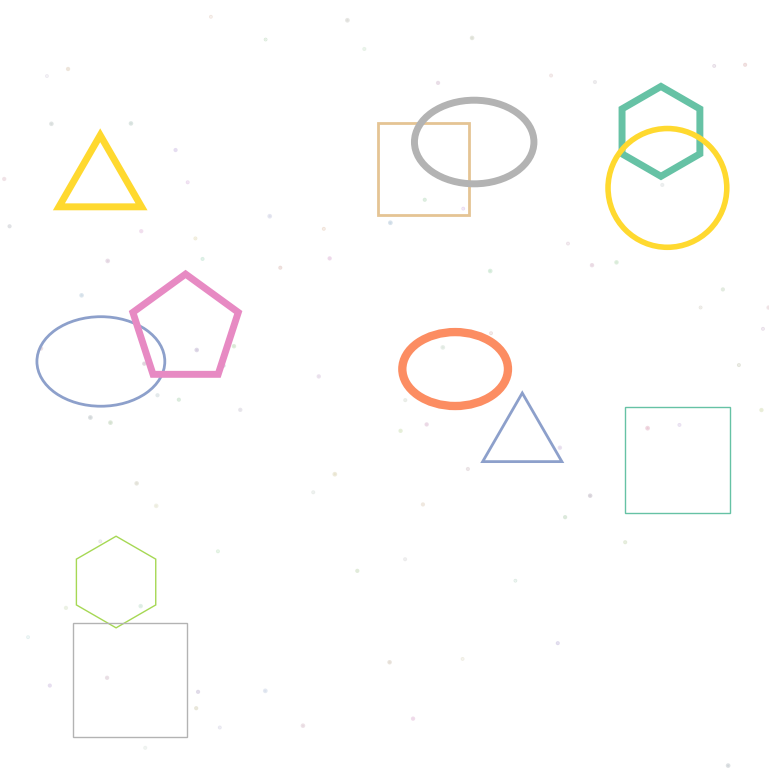[{"shape": "hexagon", "thickness": 2.5, "radius": 0.29, "center": [0.858, 0.829]}, {"shape": "square", "thickness": 0.5, "radius": 0.34, "center": [0.88, 0.402]}, {"shape": "oval", "thickness": 3, "radius": 0.34, "center": [0.591, 0.521]}, {"shape": "triangle", "thickness": 1, "radius": 0.3, "center": [0.678, 0.43]}, {"shape": "oval", "thickness": 1, "radius": 0.42, "center": [0.131, 0.531]}, {"shape": "pentagon", "thickness": 2.5, "radius": 0.36, "center": [0.241, 0.572]}, {"shape": "hexagon", "thickness": 0.5, "radius": 0.3, "center": [0.151, 0.244]}, {"shape": "circle", "thickness": 2, "radius": 0.39, "center": [0.867, 0.756]}, {"shape": "triangle", "thickness": 2.5, "radius": 0.31, "center": [0.13, 0.762]}, {"shape": "square", "thickness": 1, "radius": 0.3, "center": [0.55, 0.781]}, {"shape": "oval", "thickness": 2.5, "radius": 0.39, "center": [0.616, 0.816]}, {"shape": "square", "thickness": 0.5, "radius": 0.37, "center": [0.168, 0.117]}]